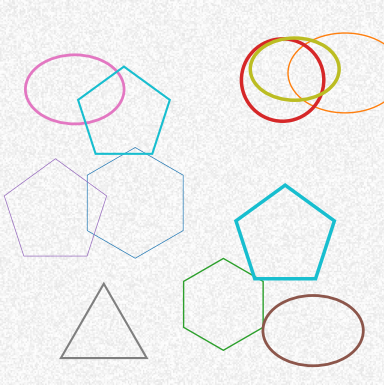[{"shape": "hexagon", "thickness": 0.5, "radius": 0.72, "center": [0.351, 0.473]}, {"shape": "oval", "thickness": 1, "radius": 0.74, "center": [0.896, 0.811]}, {"shape": "hexagon", "thickness": 1, "radius": 0.6, "center": [0.58, 0.209]}, {"shape": "circle", "thickness": 2.5, "radius": 0.53, "center": [0.734, 0.792]}, {"shape": "pentagon", "thickness": 0.5, "radius": 0.7, "center": [0.144, 0.448]}, {"shape": "oval", "thickness": 2, "radius": 0.65, "center": [0.813, 0.141]}, {"shape": "oval", "thickness": 2, "radius": 0.64, "center": [0.194, 0.768]}, {"shape": "triangle", "thickness": 1.5, "radius": 0.64, "center": [0.27, 0.134]}, {"shape": "oval", "thickness": 2.5, "radius": 0.58, "center": [0.766, 0.82]}, {"shape": "pentagon", "thickness": 1.5, "radius": 0.63, "center": [0.322, 0.702]}, {"shape": "pentagon", "thickness": 2.5, "radius": 0.67, "center": [0.741, 0.385]}]